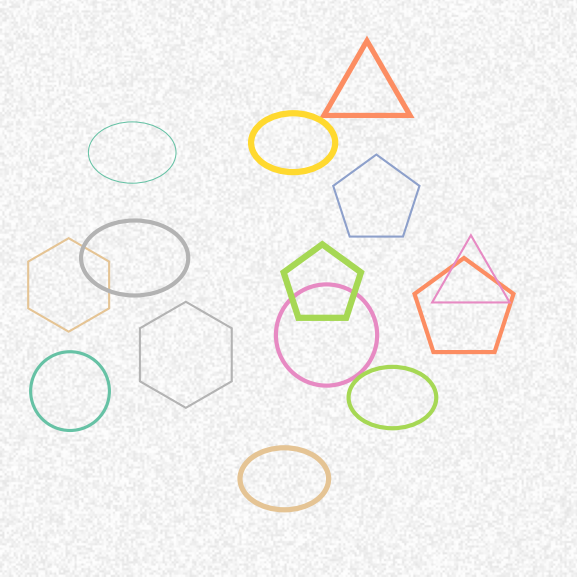[{"shape": "circle", "thickness": 1.5, "radius": 0.34, "center": [0.121, 0.322]}, {"shape": "oval", "thickness": 0.5, "radius": 0.38, "center": [0.229, 0.735]}, {"shape": "pentagon", "thickness": 2, "radius": 0.45, "center": [0.803, 0.462]}, {"shape": "triangle", "thickness": 2.5, "radius": 0.43, "center": [0.635, 0.842]}, {"shape": "pentagon", "thickness": 1, "radius": 0.39, "center": [0.652, 0.653]}, {"shape": "circle", "thickness": 2, "radius": 0.44, "center": [0.565, 0.419]}, {"shape": "triangle", "thickness": 1, "radius": 0.39, "center": [0.815, 0.514]}, {"shape": "pentagon", "thickness": 3, "radius": 0.35, "center": [0.558, 0.506]}, {"shape": "oval", "thickness": 2, "radius": 0.38, "center": [0.68, 0.311]}, {"shape": "oval", "thickness": 3, "radius": 0.36, "center": [0.508, 0.752]}, {"shape": "oval", "thickness": 2.5, "radius": 0.38, "center": [0.492, 0.17]}, {"shape": "hexagon", "thickness": 1, "radius": 0.4, "center": [0.119, 0.506]}, {"shape": "oval", "thickness": 2, "radius": 0.46, "center": [0.233, 0.552]}, {"shape": "hexagon", "thickness": 1, "radius": 0.46, "center": [0.322, 0.385]}]